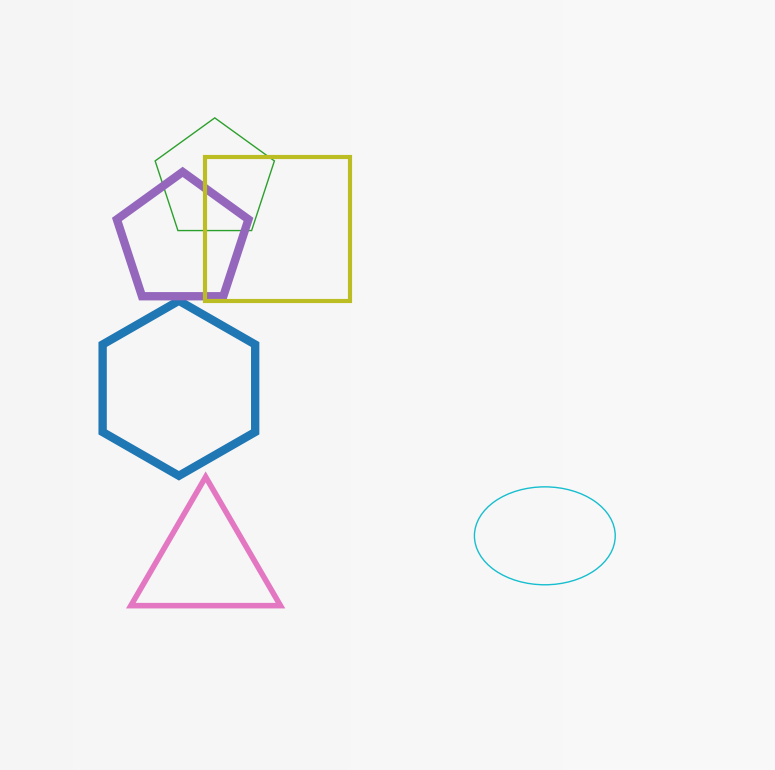[{"shape": "hexagon", "thickness": 3, "radius": 0.57, "center": [0.231, 0.496]}, {"shape": "pentagon", "thickness": 0.5, "radius": 0.4, "center": [0.277, 0.766]}, {"shape": "pentagon", "thickness": 3, "radius": 0.45, "center": [0.236, 0.687]}, {"shape": "triangle", "thickness": 2, "radius": 0.56, "center": [0.265, 0.269]}, {"shape": "square", "thickness": 1.5, "radius": 0.47, "center": [0.358, 0.703]}, {"shape": "oval", "thickness": 0.5, "radius": 0.45, "center": [0.703, 0.304]}]